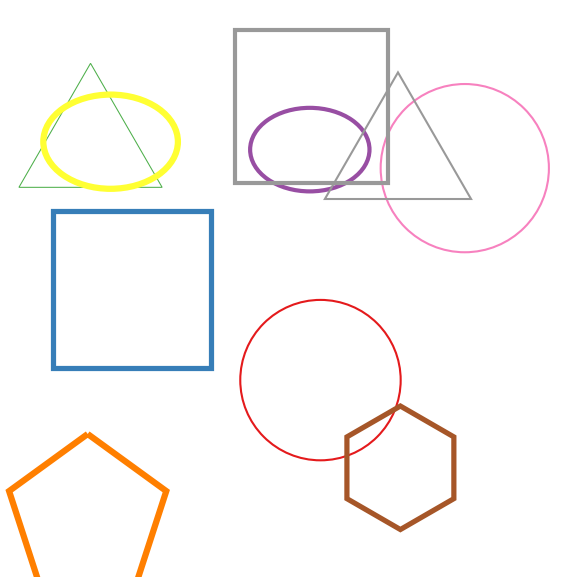[{"shape": "circle", "thickness": 1, "radius": 0.69, "center": [0.555, 0.341]}, {"shape": "square", "thickness": 2.5, "radius": 0.68, "center": [0.228, 0.498]}, {"shape": "triangle", "thickness": 0.5, "radius": 0.72, "center": [0.157, 0.746]}, {"shape": "oval", "thickness": 2, "radius": 0.52, "center": [0.536, 0.74]}, {"shape": "pentagon", "thickness": 3, "radius": 0.72, "center": [0.152, 0.105]}, {"shape": "oval", "thickness": 3, "radius": 0.58, "center": [0.192, 0.754]}, {"shape": "hexagon", "thickness": 2.5, "radius": 0.53, "center": [0.693, 0.189]}, {"shape": "circle", "thickness": 1, "radius": 0.73, "center": [0.805, 0.708]}, {"shape": "square", "thickness": 2, "radius": 0.66, "center": [0.539, 0.815]}, {"shape": "triangle", "thickness": 1, "radius": 0.73, "center": [0.689, 0.728]}]